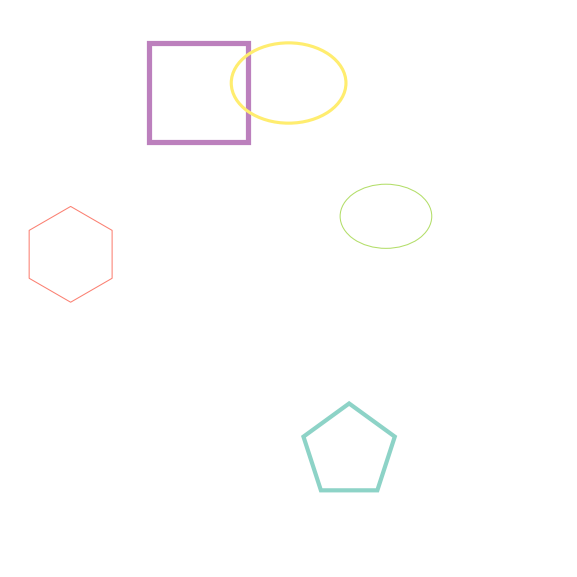[{"shape": "pentagon", "thickness": 2, "radius": 0.42, "center": [0.605, 0.217]}, {"shape": "hexagon", "thickness": 0.5, "radius": 0.41, "center": [0.122, 0.559]}, {"shape": "oval", "thickness": 0.5, "radius": 0.4, "center": [0.668, 0.625]}, {"shape": "square", "thickness": 2.5, "radius": 0.43, "center": [0.344, 0.839]}, {"shape": "oval", "thickness": 1.5, "radius": 0.5, "center": [0.5, 0.855]}]